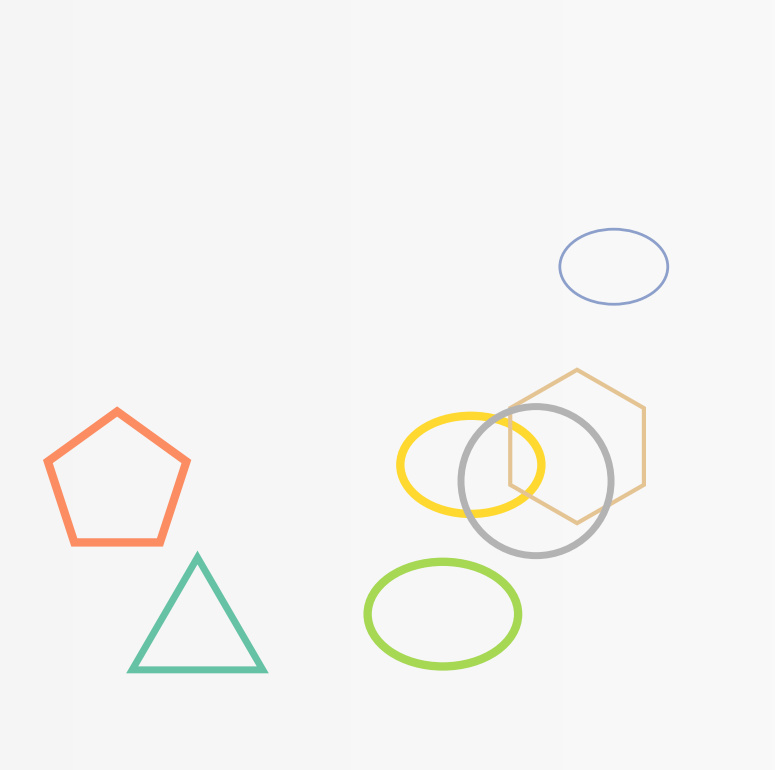[{"shape": "triangle", "thickness": 2.5, "radius": 0.49, "center": [0.255, 0.179]}, {"shape": "pentagon", "thickness": 3, "radius": 0.47, "center": [0.151, 0.372]}, {"shape": "oval", "thickness": 1, "radius": 0.35, "center": [0.792, 0.654]}, {"shape": "oval", "thickness": 3, "radius": 0.49, "center": [0.571, 0.202]}, {"shape": "oval", "thickness": 3, "radius": 0.46, "center": [0.608, 0.396]}, {"shape": "hexagon", "thickness": 1.5, "radius": 0.5, "center": [0.745, 0.42]}, {"shape": "circle", "thickness": 2.5, "radius": 0.48, "center": [0.692, 0.375]}]